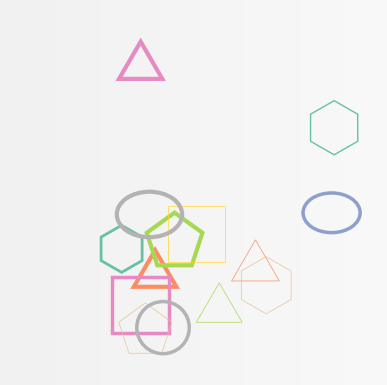[{"shape": "hexagon", "thickness": 2, "radius": 0.31, "center": [0.314, 0.354]}, {"shape": "hexagon", "thickness": 1, "radius": 0.35, "center": [0.862, 0.668]}, {"shape": "triangle", "thickness": 0.5, "radius": 0.36, "center": [0.659, 0.306]}, {"shape": "triangle", "thickness": 3, "radius": 0.32, "center": [0.4, 0.287]}, {"shape": "oval", "thickness": 2.5, "radius": 0.37, "center": [0.856, 0.447]}, {"shape": "triangle", "thickness": 3, "radius": 0.32, "center": [0.363, 0.827]}, {"shape": "square", "thickness": 2.5, "radius": 0.37, "center": [0.363, 0.207]}, {"shape": "pentagon", "thickness": 3, "radius": 0.38, "center": [0.451, 0.372]}, {"shape": "triangle", "thickness": 0.5, "radius": 0.34, "center": [0.566, 0.197]}, {"shape": "square", "thickness": 0.5, "radius": 0.36, "center": [0.508, 0.392]}, {"shape": "pentagon", "thickness": 0.5, "radius": 0.36, "center": [0.375, 0.141]}, {"shape": "hexagon", "thickness": 0.5, "radius": 0.37, "center": [0.687, 0.259]}, {"shape": "circle", "thickness": 2.5, "radius": 0.34, "center": [0.421, 0.149]}, {"shape": "oval", "thickness": 3, "radius": 0.42, "center": [0.386, 0.443]}]